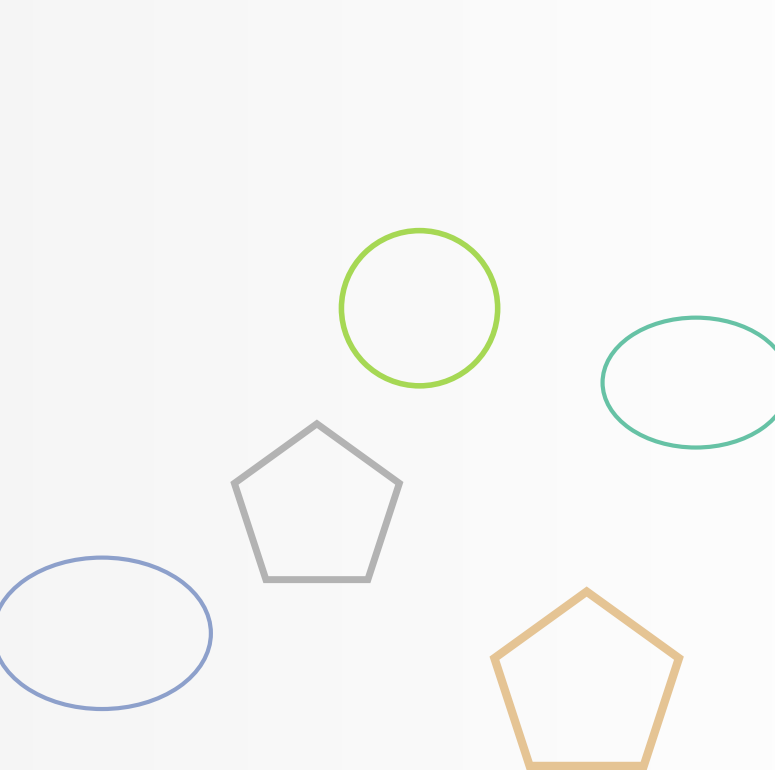[{"shape": "oval", "thickness": 1.5, "radius": 0.6, "center": [0.898, 0.503]}, {"shape": "oval", "thickness": 1.5, "radius": 0.7, "center": [0.132, 0.178]}, {"shape": "circle", "thickness": 2, "radius": 0.5, "center": [0.541, 0.6]}, {"shape": "pentagon", "thickness": 3, "radius": 0.63, "center": [0.757, 0.107]}, {"shape": "pentagon", "thickness": 2.5, "radius": 0.56, "center": [0.409, 0.338]}]